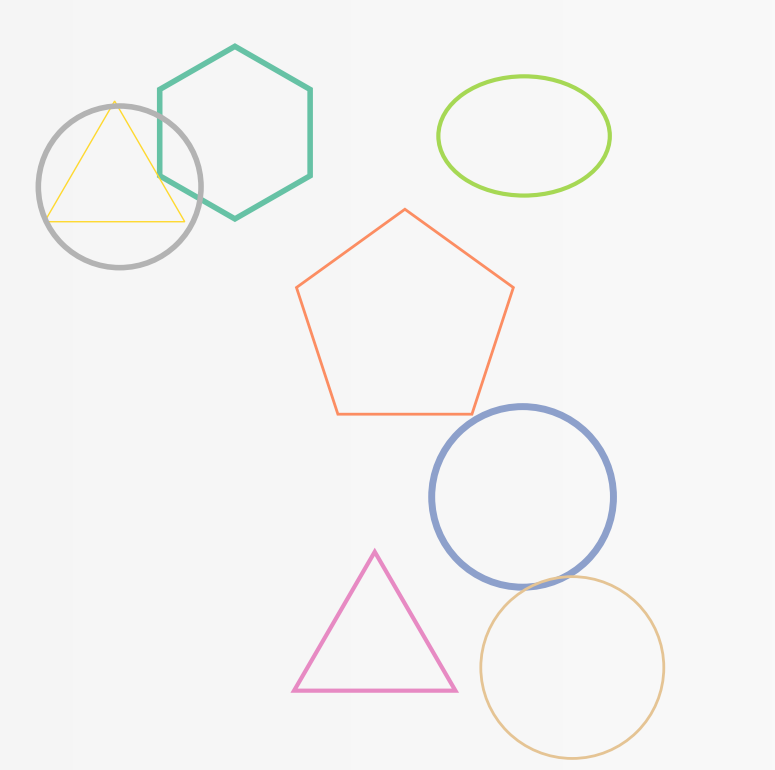[{"shape": "hexagon", "thickness": 2, "radius": 0.56, "center": [0.303, 0.828]}, {"shape": "pentagon", "thickness": 1, "radius": 0.74, "center": [0.522, 0.581]}, {"shape": "circle", "thickness": 2.5, "radius": 0.59, "center": [0.674, 0.355]}, {"shape": "triangle", "thickness": 1.5, "radius": 0.6, "center": [0.484, 0.163]}, {"shape": "oval", "thickness": 1.5, "radius": 0.55, "center": [0.676, 0.823]}, {"shape": "triangle", "thickness": 0.5, "radius": 0.52, "center": [0.148, 0.764]}, {"shape": "circle", "thickness": 1, "radius": 0.59, "center": [0.738, 0.133]}, {"shape": "circle", "thickness": 2, "radius": 0.52, "center": [0.154, 0.757]}]